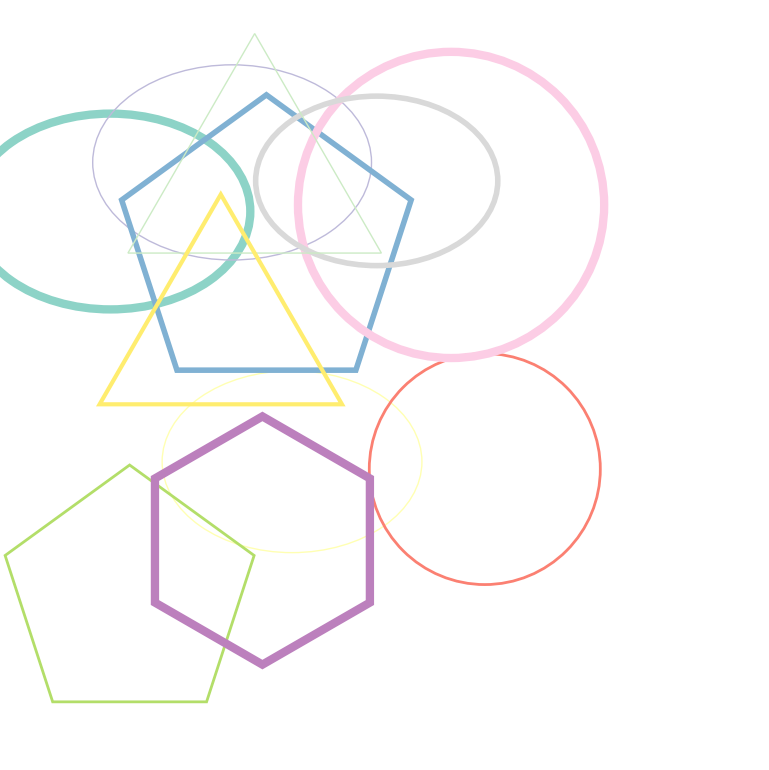[{"shape": "oval", "thickness": 3, "radius": 0.91, "center": [0.143, 0.725]}, {"shape": "oval", "thickness": 0.5, "radius": 0.84, "center": [0.379, 0.4]}, {"shape": "oval", "thickness": 0.5, "radius": 0.91, "center": [0.301, 0.789]}, {"shape": "circle", "thickness": 1, "radius": 0.75, "center": [0.63, 0.391]}, {"shape": "pentagon", "thickness": 2, "radius": 0.99, "center": [0.346, 0.679]}, {"shape": "pentagon", "thickness": 1, "radius": 0.85, "center": [0.168, 0.226]}, {"shape": "circle", "thickness": 3, "radius": 0.99, "center": [0.586, 0.734]}, {"shape": "oval", "thickness": 2, "radius": 0.79, "center": [0.489, 0.765]}, {"shape": "hexagon", "thickness": 3, "radius": 0.81, "center": [0.341, 0.298]}, {"shape": "triangle", "thickness": 0.5, "radius": 0.95, "center": [0.331, 0.766]}, {"shape": "triangle", "thickness": 1.5, "radius": 0.91, "center": [0.287, 0.566]}]